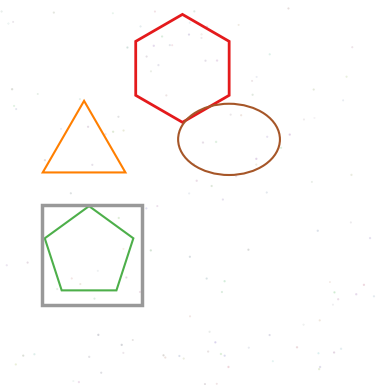[{"shape": "hexagon", "thickness": 2, "radius": 0.7, "center": [0.474, 0.822]}, {"shape": "pentagon", "thickness": 1.5, "radius": 0.6, "center": [0.231, 0.344]}, {"shape": "triangle", "thickness": 1.5, "radius": 0.62, "center": [0.218, 0.614]}, {"shape": "oval", "thickness": 1.5, "radius": 0.66, "center": [0.595, 0.638]}, {"shape": "square", "thickness": 2.5, "radius": 0.65, "center": [0.239, 0.338]}]